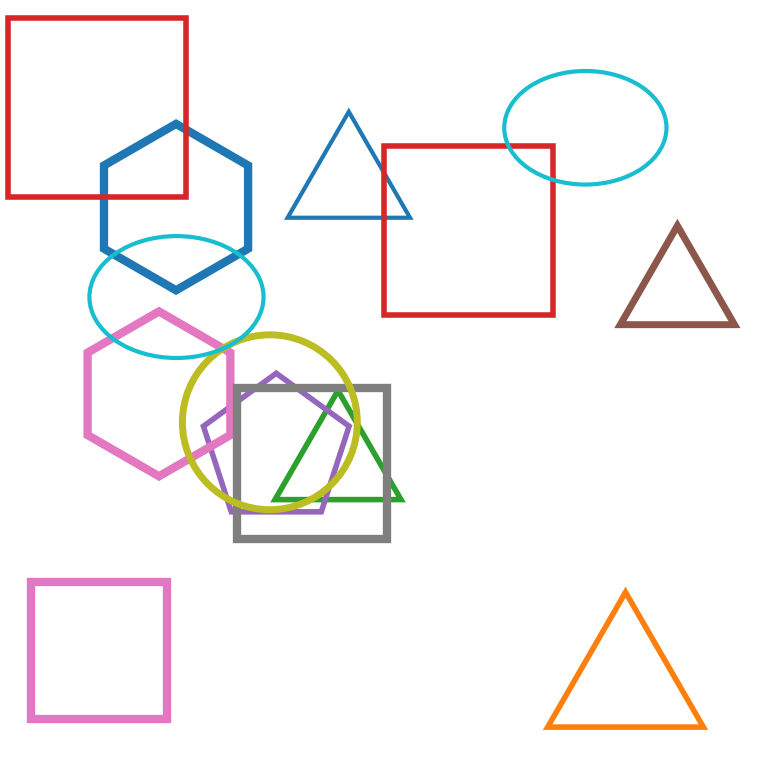[{"shape": "triangle", "thickness": 1.5, "radius": 0.46, "center": [0.453, 0.763]}, {"shape": "hexagon", "thickness": 3, "radius": 0.54, "center": [0.229, 0.731]}, {"shape": "triangle", "thickness": 2, "radius": 0.58, "center": [0.812, 0.114]}, {"shape": "triangle", "thickness": 2, "radius": 0.47, "center": [0.439, 0.398]}, {"shape": "square", "thickness": 2, "radius": 0.58, "center": [0.126, 0.86]}, {"shape": "square", "thickness": 2, "radius": 0.55, "center": [0.608, 0.7]}, {"shape": "pentagon", "thickness": 2, "radius": 0.5, "center": [0.359, 0.416]}, {"shape": "triangle", "thickness": 2.5, "radius": 0.43, "center": [0.88, 0.621]}, {"shape": "square", "thickness": 3, "radius": 0.44, "center": [0.128, 0.155]}, {"shape": "hexagon", "thickness": 3, "radius": 0.54, "center": [0.206, 0.488]}, {"shape": "square", "thickness": 3, "radius": 0.49, "center": [0.405, 0.398]}, {"shape": "circle", "thickness": 2.5, "radius": 0.57, "center": [0.35, 0.452]}, {"shape": "oval", "thickness": 1.5, "radius": 0.57, "center": [0.229, 0.614]}, {"shape": "oval", "thickness": 1.5, "radius": 0.53, "center": [0.76, 0.834]}]